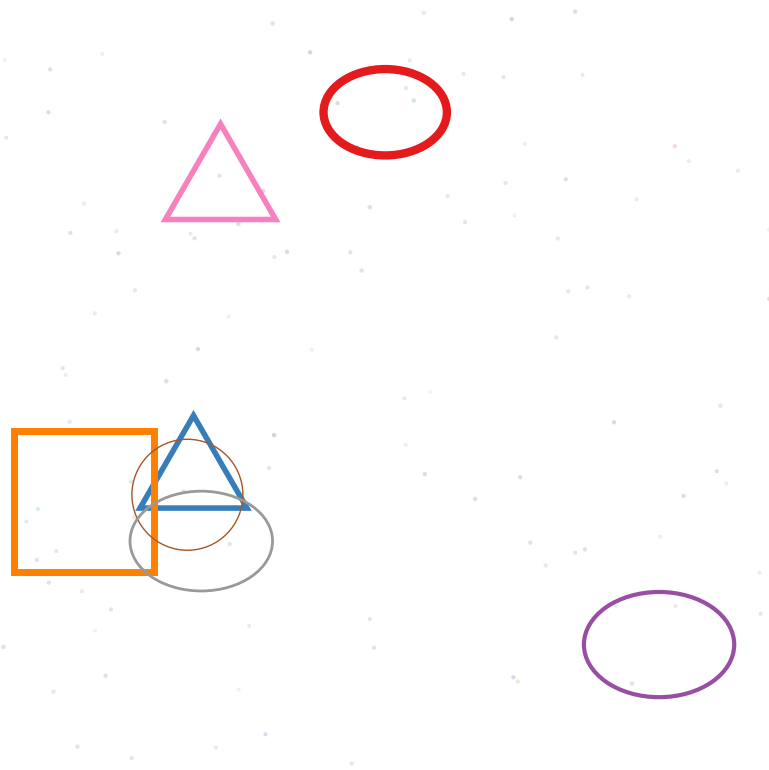[{"shape": "oval", "thickness": 3, "radius": 0.4, "center": [0.5, 0.854]}, {"shape": "triangle", "thickness": 2, "radius": 0.4, "center": [0.251, 0.38]}, {"shape": "oval", "thickness": 1.5, "radius": 0.49, "center": [0.856, 0.163]}, {"shape": "square", "thickness": 2.5, "radius": 0.46, "center": [0.109, 0.349]}, {"shape": "circle", "thickness": 0.5, "radius": 0.36, "center": [0.243, 0.357]}, {"shape": "triangle", "thickness": 2, "radius": 0.41, "center": [0.286, 0.756]}, {"shape": "oval", "thickness": 1, "radius": 0.46, "center": [0.261, 0.297]}]